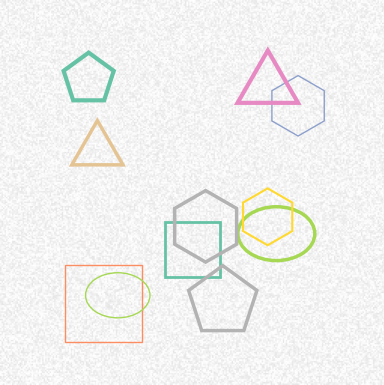[{"shape": "pentagon", "thickness": 3, "radius": 0.34, "center": [0.23, 0.795]}, {"shape": "square", "thickness": 2, "radius": 0.36, "center": [0.5, 0.351]}, {"shape": "square", "thickness": 1, "radius": 0.5, "center": [0.269, 0.211]}, {"shape": "hexagon", "thickness": 1, "radius": 0.39, "center": [0.774, 0.725]}, {"shape": "triangle", "thickness": 3, "radius": 0.45, "center": [0.696, 0.778]}, {"shape": "oval", "thickness": 1, "radius": 0.42, "center": [0.306, 0.233]}, {"shape": "oval", "thickness": 2.5, "radius": 0.5, "center": [0.718, 0.393]}, {"shape": "hexagon", "thickness": 1.5, "radius": 0.37, "center": [0.695, 0.437]}, {"shape": "triangle", "thickness": 2.5, "radius": 0.38, "center": [0.253, 0.61]}, {"shape": "pentagon", "thickness": 2.5, "radius": 0.47, "center": [0.579, 0.217]}, {"shape": "hexagon", "thickness": 2.5, "radius": 0.46, "center": [0.534, 0.412]}]